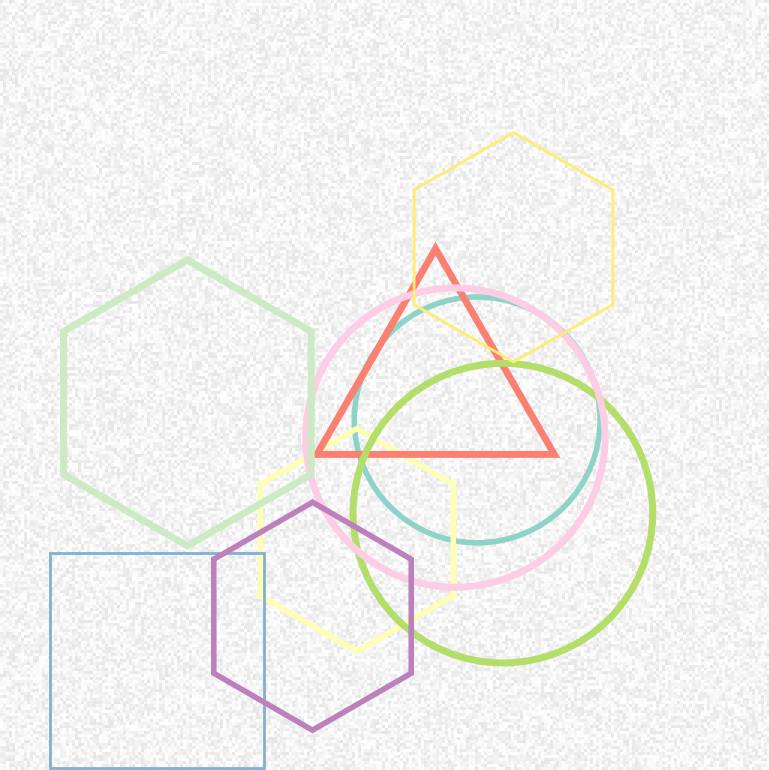[{"shape": "circle", "thickness": 2, "radius": 0.8, "center": [0.62, 0.455]}, {"shape": "hexagon", "thickness": 2, "radius": 0.72, "center": [0.463, 0.299]}, {"shape": "triangle", "thickness": 2.5, "radius": 0.89, "center": [0.566, 0.499]}, {"shape": "square", "thickness": 1, "radius": 0.7, "center": [0.204, 0.142]}, {"shape": "circle", "thickness": 2.5, "radius": 0.97, "center": [0.653, 0.334]}, {"shape": "circle", "thickness": 2.5, "radius": 0.97, "center": [0.591, 0.432]}, {"shape": "hexagon", "thickness": 2, "radius": 0.74, "center": [0.406, 0.2]}, {"shape": "hexagon", "thickness": 2.5, "radius": 0.93, "center": [0.243, 0.477]}, {"shape": "hexagon", "thickness": 1, "radius": 0.75, "center": [0.667, 0.679]}]